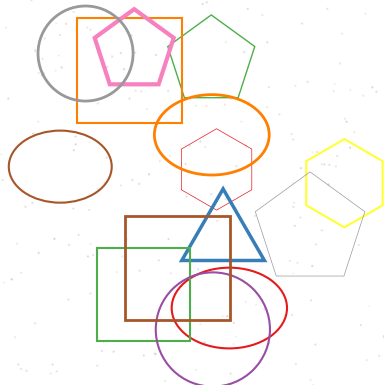[{"shape": "hexagon", "thickness": 0.5, "radius": 0.53, "center": [0.563, 0.56]}, {"shape": "oval", "thickness": 1.5, "radius": 0.75, "center": [0.596, 0.2]}, {"shape": "triangle", "thickness": 2.5, "radius": 0.62, "center": [0.579, 0.385]}, {"shape": "square", "thickness": 1.5, "radius": 0.61, "center": [0.373, 0.236]}, {"shape": "pentagon", "thickness": 1, "radius": 0.59, "center": [0.549, 0.842]}, {"shape": "circle", "thickness": 1.5, "radius": 0.74, "center": [0.553, 0.144]}, {"shape": "square", "thickness": 1.5, "radius": 0.68, "center": [0.336, 0.817]}, {"shape": "oval", "thickness": 2, "radius": 0.75, "center": [0.55, 0.65]}, {"shape": "hexagon", "thickness": 1.5, "radius": 0.57, "center": [0.895, 0.524]}, {"shape": "square", "thickness": 2, "radius": 0.68, "center": [0.461, 0.303]}, {"shape": "oval", "thickness": 1.5, "radius": 0.67, "center": [0.157, 0.567]}, {"shape": "pentagon", "thickness": 3, "radius": 0.54, "center": [0.349, 0.868]}, {"shape": "pentagon", "thickness": 0.5, "radius": 0.75, "center": [0.805, 0.404]}, {"shape": "circle", "thickness": 2, "radius": 0.62, "center": [0.222, 0.861]}]